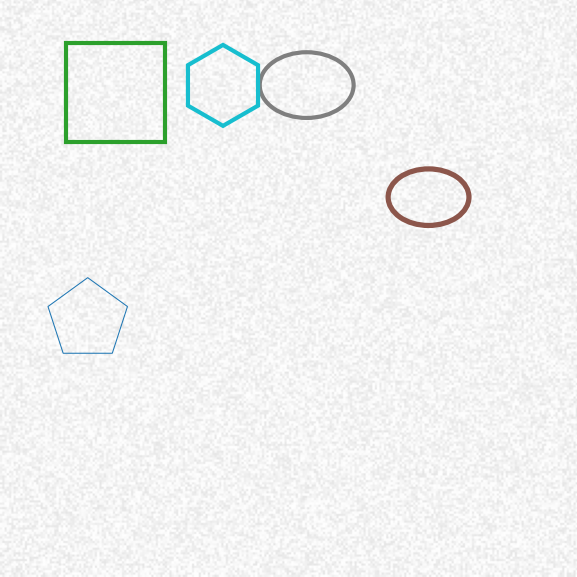[{"shape": "pentagon", "thickness": 0.5, "radius": 0.36, "center": [0.152, 0.446]}, {"shape": "square", "thickness": 2, "radius": 0.43, "center": [0.2, 0.838]}, {"shape": "oval", "thickness": 2.5, "radius": 0.35, "center": [0.742, 0.658]}, {"shape": "oval", "thickness": 2, "radius": 0.41, "center": [0.531, 0.852]}, {"shape": "hexagon", "thickness": 2, "radius": 0.35, "center": [0.386, 0.851]}]